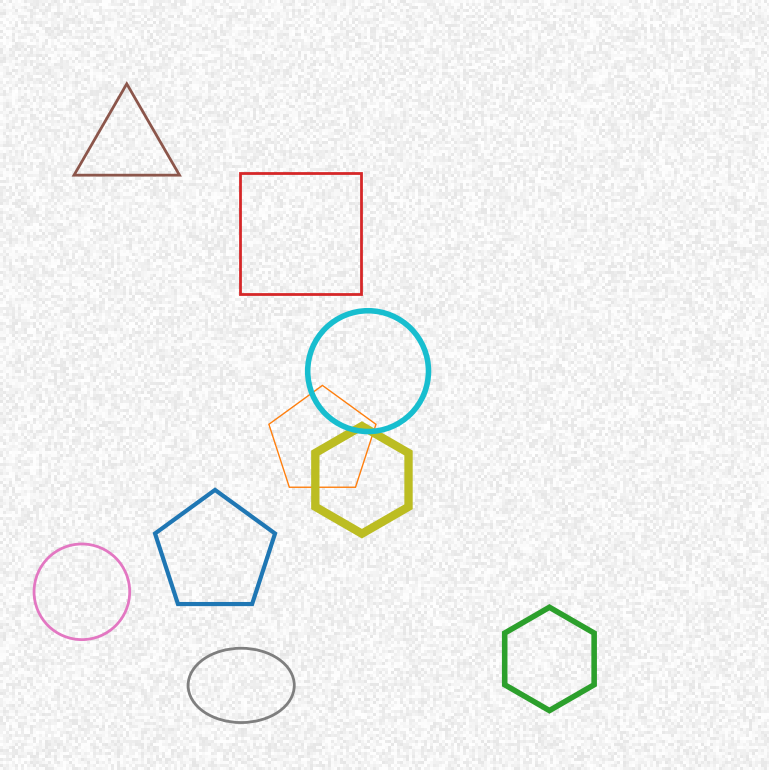[{"shape": "pentagon", "thickness": 1.5, "radius": 0.41, "center": [0.279, 0.282]}, {"shape": "pentagon", "thickness": 0.5, "radius": 0.37, "center": [0.419, 0.426]}, {"shape": "hexagon", "thickness": 2, "radius": 0.34, "center": [0.714, 0.144]}, {"shape": "square", "thickness": 1, "radius": 0.39, "center": [0.39, 0.697]}, {"shape": "triangle", "thickness": 1, "radius": 0.4, "center": [0.165, 0.812]}, {"shape": "circle", "thickness": 1, "radius": 0.31, "center": [0.106, 0.231]}, {"shape": "oval", "thickness": 1, "radius": 0.34, "center": [0.313, 0.11]}, {"shape": "hexagon", "thickness": 3, "radius": 0.35, "center": [0.47, 0.377]}, {"shape": "circle", "thickness": 2, "radius": 0.39, "center": [0.478, 0.518]}]